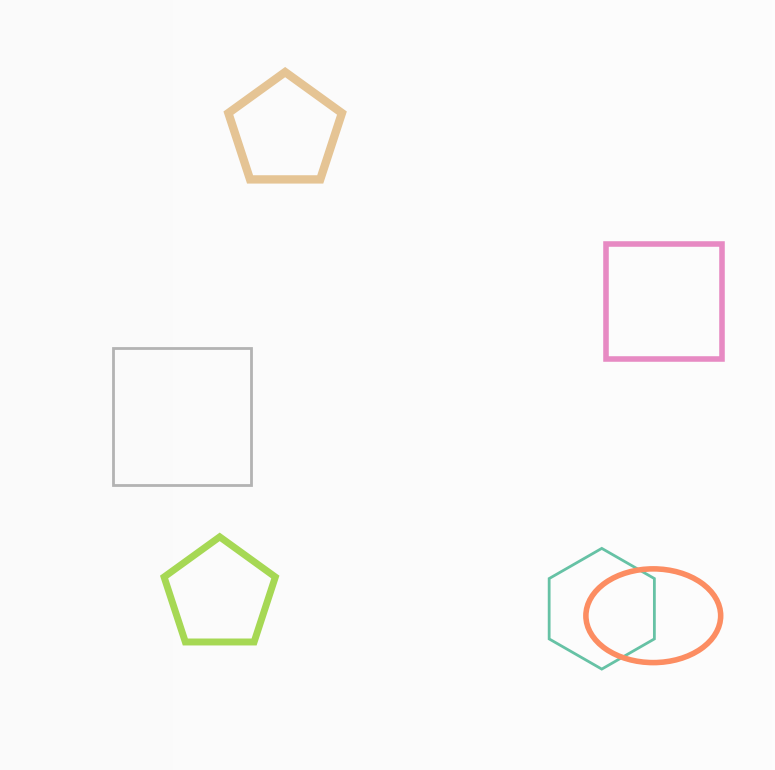[{"shape": "hexagon", "thickness": 1, "radius": 0.39, "center": [0.776, 0.209]}, {"shape": "oval", "thickness": 2, "radius": 0.43, "center": [0.843, 0.2]}, {"shape": "square", "thickness": 2, "radius": 0.37, "center": [0.856, 0.608]}, {"shape": "pentagon", "thickness": 2.5, "radius": 0.38, "center": [0.284, 0.227]}, {"shape": "pentagon", "thickness": 3, "radius": 0.39, "center": [0.368, 0.829]}, {"shape": "square", "thickness": 1, "radius": 0.44, "center": [0.235, 0.46]}]